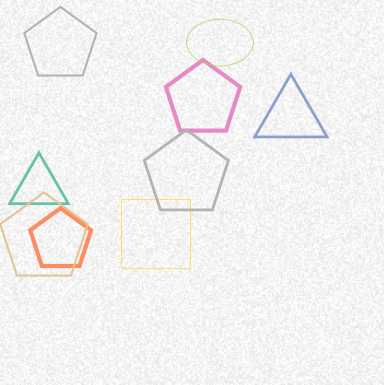[{"shape": "triangle", "thickness": 2, "radius": 0.44, "center": [0.101, 0.515]}, {"shape": "pentagon", "thickness": 3, "radius": 0.42, "center": [0.158, 0.376]}, {"shape": "triangle", "thickness": 2, "radius": 0.54, "center": [0.756, 0.699]}, {"shape": "pentagon", "thickness": 3, "radius": 0.51, "center": [0.527, 0.743]}, {"shape": "oval", "thickness": 0.5, "radius": 0.43, "center": [0.571, 0.89]}, {"shape": "square", "thickness": 0.5, "radius": 0.45, "center": [0.403, 0.394]}, {"shape": "pentagon", "thickness": 1.5, "radius": 0.6, "center": [0.114, 0.381]}, {"shape": "pentagon", "thickness": 2, "radius": 0.57, "center": [0.484, 0.548]}, {"shape": "pentagon", "thickness": 1.5, "radius": 0.49, "center": [0.157, 0.884]}]